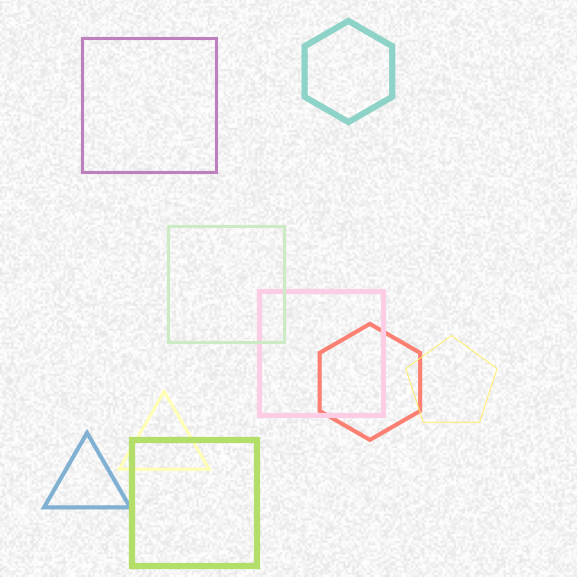[{"shape": "hexagon", "thickness": 3, "radius": 0.44, "center": [0.603, 0.875]}, {"shape": "triangle", "thickness": 1.5, "radius": 0.45, "center": [0.284, 0.231]}, {"shape": "hexagon", "thickness": 2, "radius": 0.5, "center": [0.641, 0.338]}, {"shape": "triangle", "thickness": 2, "radius": 0.43, "center": [0.151, 0.164]}, {"shape": "square", "thickness": 3, "radius": 0.54, "center": [0.337, 0.128]}, {"shape": "square", "thickness": 2.5, "radius": 0.54, "center": [0.556, 0.388]}, {"shape": "square", "thickness": 1.5, "radius": 0.58, "center": [0.258, 0.817]}, {"shape": "square", "thickness": 1.5, "radius": 0.5, "center": [0.391, 0.507]}, {"shape": "pentagon", "thickness": 0.5, "radius": 0.42, "center": [0.782, 0.335]}]